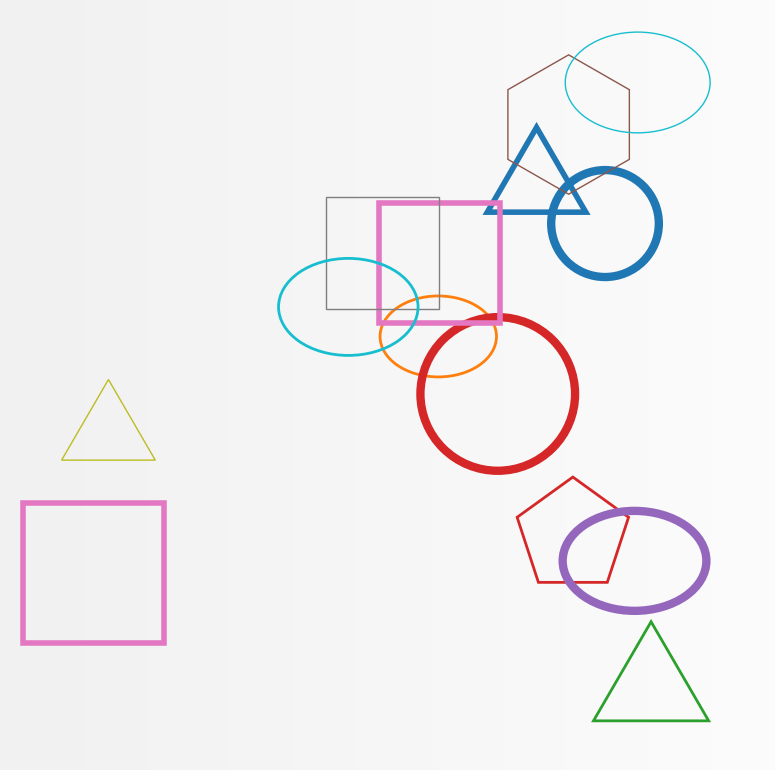[{"shape": "circle", "thickness": 3, "radius": 0.35, "center": [0.781, 0.71]}, {"shape": "triangle", "thickness": 2, "radius": 0.37, "center": [0.692, 0.761]}, {"shape": "oval", "thickness": 1, "radius": 0.38, "center": [0.566, 0.563]}, {"shape": "triangle", "thickness": 1, "radius": 0.43, "center": [0.84, 0.107]}, {"shape": "circle", "thickness": 3, "radius": 0.5, "center": [0.642, 0.488]}, {"shape": "pentagon", "thickness": 1, "radius": 0.38, "center": [0.739, 0.305]}, {"shape": "oval", "thickness": 3, "radius": 0.46, "center": [0.819, 0.272]}, {"shape": "hexagon", "thickness": 0.5, "radius": 0.45, "center": [0.734, 0.838]}, {"shape": "square", "thickness": 2, "radius": 0.39, "center": [0.567, 0.658]}, {"shape": "square", "thickness": 2, "radius": 0.45, "center": [0.121, 0.255]}, {"shape": "square", "thickness": 0.5, "radius": 0.36, "center": [0.493, 0.671]}, {"shape": "triangle", "thickness": 0.5, "radius": 0.35, "center": [0.14, 0.437]}, {"shape": "oval", "thickness": 1, "radius": 0.45, "center": [0.449, 0.601]}, {"shape": "oval", "thickness": 0.5, "radius": 0.47, "center": [0.823, 0.893]}]